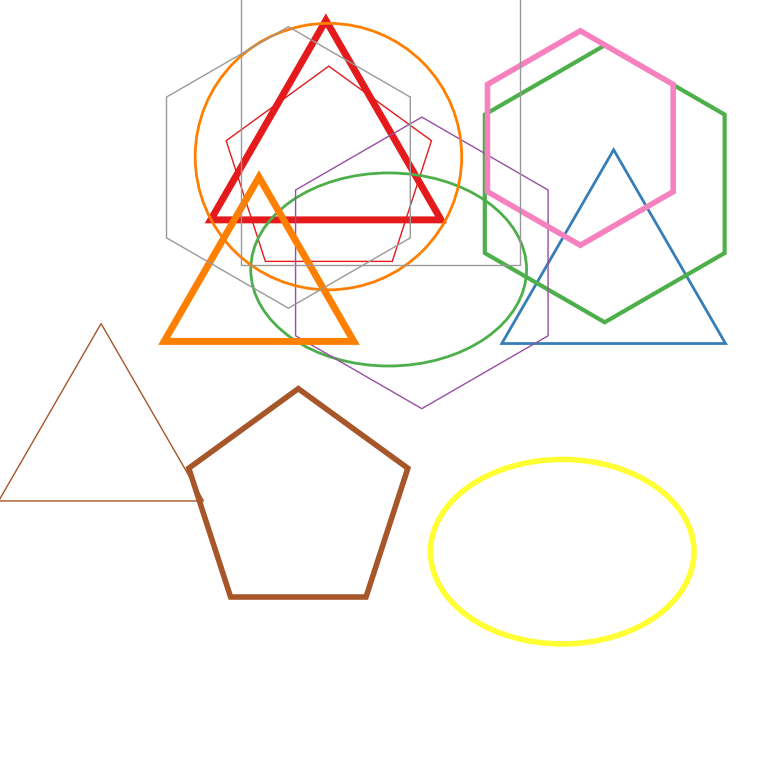[{"shape": "triangle", "thickness": 2.5, "radius": 0.86, "center": [0.423, 0.801]}, {"shape": "pentagon", "thickness": 0.5, "radius": 0.7, "center": [0.427, 0.774]}, {"shape": "triangle", "thickness": 1, "radius": 0.84, "center": [0.797, 0.638]}, {"shape": "hexagon", "thickness": 1.5, "radius": 0.9, "center": [0.785, 0.761]}, {"shape": "oval", "thickness": 1, "radius": 0.9, "center": [0.505, 0.65]}, {"shape": "hexagon", "thickness": 0.5, "radius": 0.95, "center": [0.548, 0.659]}, {"shape": "circle", "thickness": 1, "radius": 0.87, "center": [0.427, 0.797]}, {"shape": "triangle", "thickness": 2.5, "radius": 0.71, "center": [0.336, 0.628]}, {"shape": "oval", "thickness": 2, "radius": 0.86, "center": [0.73, 0.284]}, {"shape": "pentagon", "thickness": 2, "radius": 0.75, "center": [0.387, 0.346]}, {"shape": "triangle", "thickness": 0.5, "radius": 0.77, "center": [0.131, 0.426]}, {"shape": "hexagon", "thickness": 2, "radius": 0.7, "center": [0.754, 0.821]}, {"shape": "hexagon", "thickness": 0.5, "radius": 0.91, "center": [0.375, 0.783]}, {"shape": "square", "thickness": 0.5, "radius": 0.91, "center": [0.494, 0.837]}]